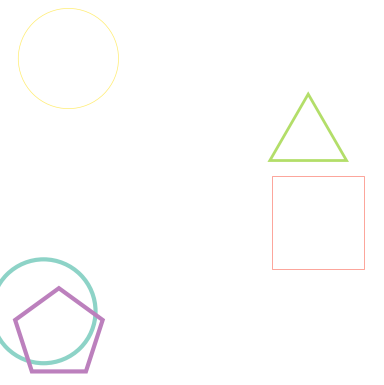[{"shape": "circle", "thickness": 3, "radius": 0.67, "center": [0.113, 0.191]}, {"shape": "square", "thickness": 0.5, "radius": 0.6, "center": [0.825, 0.422]}, {"shape": "triangle", "thickness": 2, "radius": 0.58, "center": [0.801, 0.641]}, {"shape": "pentagon", "thickness": 3, "radius": 0.6, "center": [0.153, 0.132]}, {"shape": "circle", "thickness": 0.5, "radius": 0.65, "center": [0.178, 0.848]}]